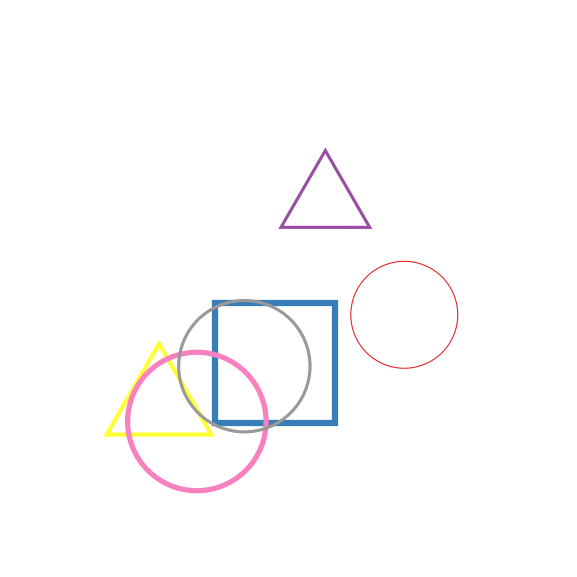[{"shape": "circle", "thickness": 0.5, "radius": 0.46, "center": [0.7, 0.454]}, {"shape": "square", "thickness": 3, "radius": 0.52, "center": [0.477, 0.371]}, {"shape": "triangle", "thickness": 1.5, "radius": 0.44, "center": [0.563, 0.65]}, {"shape": "triangle", "thickness": 2, "radius": 0.52, "center": [0.275, 0.299]}, {"shape": "circle", "thickness": 2.5, "radius": 0.6, "center": [0.341, 0.269]}, {"shape": "circle", "thickness": 1.5, "radius": 0.57, "center": [0.423, 0.365]}]